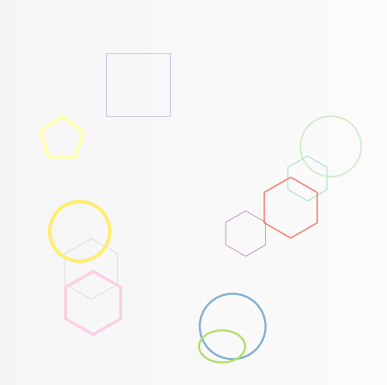[{"shape": "hexagon", "thickness": 0.5, "radius": 0.29, "center": [0.793, 0.536]}, {"shape": "pentagon", "thickness": 2.5, "radius": 0.29, "center": [0.16, 0.64]}, {"shape": "square", "thickness": 0.5, "radius": 0.41, "center": [0.355, 0.781]}, {"shape": "hexagon", "thickness": 1, "radius": 0.39, "center": [0.75, 0.461]}, {"shape": "circle", "thickness": 1.5, "radius": 0.42, "center": [0.6, 0.152]}, {"shape": "oval", "thickness": 1.5, "radius": 0.3, "center": [0.573, 0.1]}, {"shape": "hexagon", "thickness": 2, "radius": 0.41, "center": [0.24, 0.213]}, {"shape": "hexagon", "thickness": 0.5, "radius": 0.39, "center": [0.235, 0.301]}, {"shape": "hexagon", "thickness": 0.5, "radius": 0.3, "center": [0.634, 0.393]}, {"shape": "circle", "thickness": 1, "radius": 0.39, "center": [0.854, 0.62]}, {"shape": "circle", "thickness": 2.5, "radius": 0.39, "center": [0.206, 0.399]}]